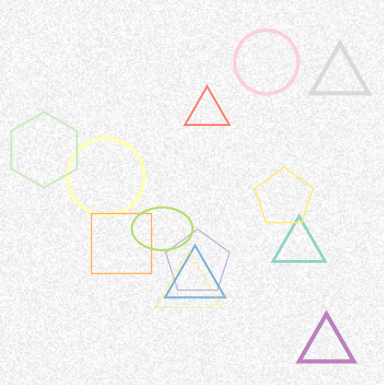[{"shape": "triangle", "thickness": 2, "radius": 0.39, "center": [0.777, 0.36]}, {"shape": "circle", "thickness": 2.5, "radius": 0.5, "center": [0.275, 0.541]}, {"shape": "pentagon", "thickness": 1, "radius": 0.44, "center": [0.513, 0.317]}, {"shape": "triangle", "thickness": 1.5, "radius": 0.33, "center": [0.538, 0.709]}, {"shape": "triangle", "thickness": 1.5, "radius": 0.45, "center": [0.507, 0.272]}, {"shape": "square", "thickness": 1, "radius": 0.39, "center": [0.314, 0.37]}, {"shape": "oval", "thickness": 1.5, "radius": 0.39, "center": [0.421, 0.406]}, {"shape": "circle", "thickness": 2.5, "radius": 0.41, "center": [0.692, 0.839]}, {"shape": "triangle", "thickness": 3, "radius": 0.43, "center": [0.883, 0.801]}, {"shape": "triangle", "thickness": 3, "radius": 0.41, "center": [0.848, 0.102]}, {"shape": "hexagon", "thickness": 1.5, "radius": 0.49, "center": [0.115, 0.611]}, {"shape": "pentagon", "thickness": 1, "radius": 0.4, "center": [0.737, 0.486]}, {"shape": "triangle", "thickness": 0.5, "radius": 0.49, "center": [0.49, 0.251]}]